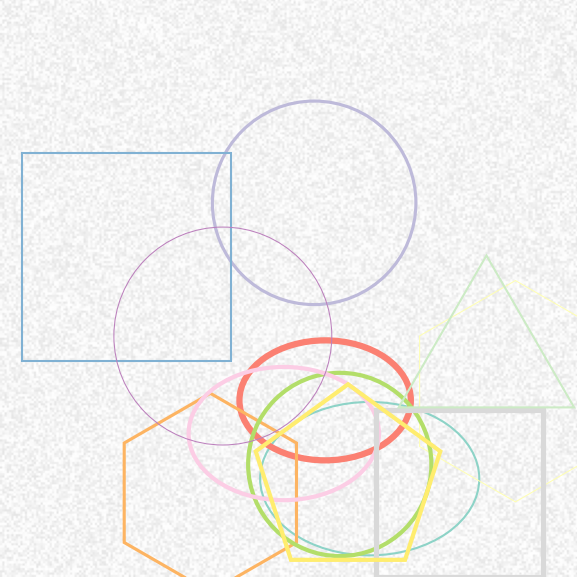[{"shape": "oval", "thickness": 1, "radius": 0.95, "center": [0.64, 0.17]}, {"shape": "hexagon", "thickness": 0.5, "radius": 0.96, "center": [0.893, 0.322]}, {"shape": "circle", "thickness": 1.5, "radius": 0.88, "center": [0.544, 0.648]}, {"shape": "oval", "thickness": 3, "radius": 0.74, "center": [0.563, 0.306]}, {"shape": "square", "thickness": 1, "radius": 0.9, "center": [0.219, 0.554]}, {"shape": "hexagon", "thickness": 1.5, "radius": 0.86, "center": [0.364, 0.146]}, {"shape": "circle", "thickness": 2, "radius": 0.79, "center": [0.588, 0.195]}, {"shape": "oval", "thickness": 2, "radius": 0.82, "center": [0.491, 0.248]}, {"shape": "square", "thickness": 2.5, "radius": 0.73, "center": [0.796, 0.145]}, {"shape": "circle", "thickness": 0.5, "radius": 0.94, "center": [0.386, 0.417]}, {"shape": "triangle", "thickness": 1, "radius": 0.88, "center": [0.842, 0.381]}, {"shape": "pentagon", "thickness": 2, "radius": 0.84, "center": [0.603, 0.166]}]